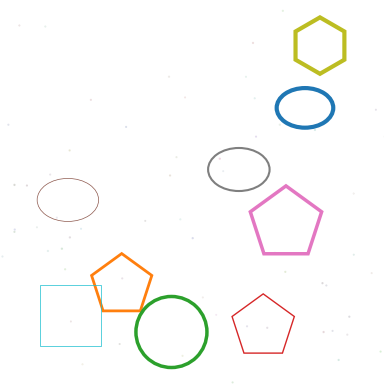[{"shape": "oval", "thickness": 3, "radius": 0.37, "center": [0.792, 0.72]}, {"shape": "pentagon", "thickness": 2, "radius": 0.41, "center": [0.316, 0.259]}, {"shape": "circle", "thickness": 2.5, "radius": 0.46, "center": [0.445, 0.138]}, {"shape": "pentagon", "thickness": 1, "radius": 0.43, "center": [0.684, 0.152]}, {"shape": "oval", "thickness": 0.5, "radius": 0.4, "center": [0.176, 0.481]}, {"shape": "pentagon", "thickness": 2.5, "radius": 0.49, "center": [0.743, 0.42]}, {"shape": "oval", "thickness": 1.5, "radius": 0.4, "center": [0.62, 0.56]}, {"shape": "hexagon", "thickness": 3, "radius": 0.37, "center": [0.831, 0.882]}, {"shape": "square", "thickness": 0.5, "radius": 0.4, "center": [0.182, 0.181]}]